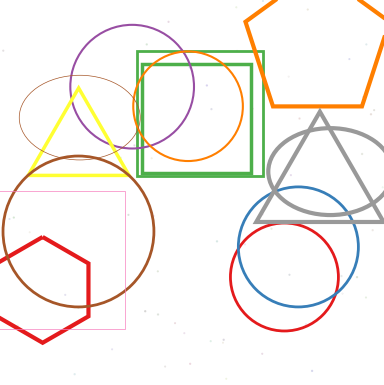[{"shape": "circle", "thickness": 2, "radius": 0.7, "center": [0.739, 0.281]}, {"shape": "hexagon", "thickness": 3, "radius": 0.69, "center": [0.111, 0.247]}, {"shape": "circle", "thickness": 2, "radius": 0.78, "center": [0.775, 0.359]}, {"shape": "square", "thickness": 2.5, "radius": 0.71, "center": [0.51, 0.692]}, {"shape": "square", "thickness": 2, "radius": 0.81, "center": [0.519, 0.706]}, {"shape": "circle", "thickness": 1.5, "radius": 0.8, "center": [0.343, 0.775]}, {"shape": "pentagon", "thickness": 3, "radius": 0.98, "center": [0.825, 0.883]}, {"shape": "circle", "thickness": 1.5, "radius": 0.71, "center": [0.488, 0.724]}, {"shape": "triangle", "thickness": 2.5, "radius": 0.76, "center": [0.204, 0.62]}, {"shape": "circle", "thickness": 2, "radius": 0.98, "center": [0.204, 0.399]}, {"shape": "oval", "thickness": 0.5, "radius": 0.79, "center": [0.207, 0.695]}, {"shape": "square", "thickness": 0.5, "radius": 0.89, "center": [0.146, 0.324]}, {"shape": "oval", "thickness": 3, "radius": 0.81, "center": [0.858, 0.554]}, {"shape": "triangle", "thickness": 3, "radius": 0.95, "center": [0.831, 0.519]}]